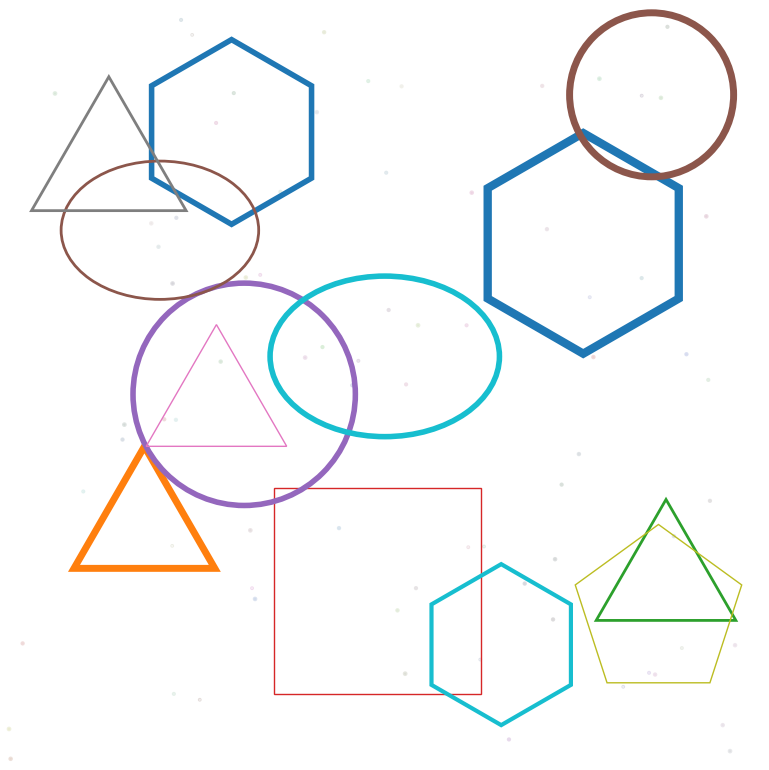[{"shape": "hexagon", "thickness": 2, "radius": 0.6, "center": [0.301, 0.829]}, {"shape": "hexagon", "thickness": 3, "radius": 0.72, "center": [0.757, 0.684]}, {"shape": "triangle", "thickness": 2.5, "radius": 0.53, "center": [0.188, 0.315]}, {"shape": "triangle", "thickness": 1, "radius": 0.52, "center": [0.865, 0.247]}, {"shape": "square", "thickness": 0.5, "radius": 0.67, "center": [0.49, 0.232]}, {"shape": "circle", "thickness": 2, "radius": 0.72, "center": [0.317, 0.488]}, {"shape": "oval", "thickness": 1, "radius": 0.64, "center": [0.208, 0.701]}, {"shape": "circle", "thickness": 2.5, "radius": 0.53, "center": [0.846, 0.877]}, {"shape": "triangle", "thickness": 0.5, "radius": 0.53, "center": [0.281, 0.473]}, {"shape": "triangle", "thickness": 1, "radius": 0.58, "center": [0.141, 0.784]}, {"shape": "pentagon", "thickness": 0.5, "radius": 0.57, "center": [0.855, 0.205]}, {"shape": "oval", "thickness": 2, "radius": 0.74, "center": [0.5, 0.537]}, {"shape": "hexagon", "thickness": 1.5, "radius": 0.52, "center": [0.651, 0.163]}]